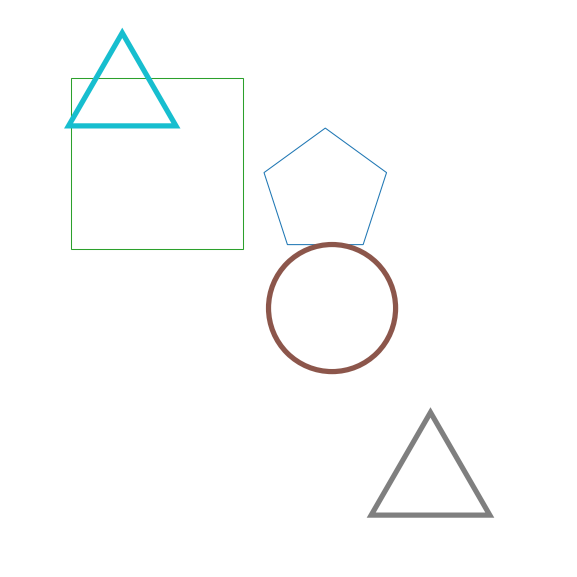[{"shape": "pentagon", "thickness": 0.5, "radius": 0.56, "center": [0.563, 0.666]}, {"shape": "square", "thickness": 0.5, "radius": 0.74, "center": [0.272, 0.716]}, {"shape": "circle", "thickness": 2.5, "radius": 0.55, "center": [0.575, 0.466]}, {"shape": "triangle", "thickness": 2.5, "radius": 0.59, "center": [0.745, 0.166]}, {"shape": "triangle", "thickness": 2.5, "radius": 0.54, "center": [0.212, 0.835]}]